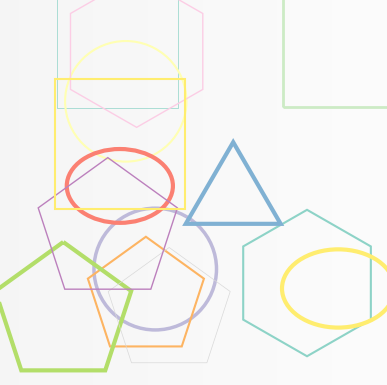[{"shape": "hexagon", "thickness": 1.5, "radius": 0.95, "center": [0.792, 0.265]}, {"shape": "square", "thickness": 0.5, "radius": 0.79, "center": [0.303, 0.878]}, {"shape": "circle", "thickness": 1.5, "radius": 0.78, "center": [0.325, 0.737]}, {"shape": "circle", "thickness": 2.5, "radius": 0.79, "center": [0.401, 0.301]}, {"shape": "oval", "thickness": 3, "radius": 0.68, "center": [0.309, 0.517]}, {"shape": "triangle", "thickness": 3, "radius": 0.71, "center": [0.602, 0.489]}, {"shape": "pentagon", "thickness": 1.5, "radius": 0.79, "center": [0.376, 0.228]}, {"shape": "pentagon", "thickness": 3, "radius": 0.92, "center": [0.163, 0.187]}, {"shape": "hexagon", "thickness": 1, "radius": 0.99, "center": [0.353, 0.866]}, {"shape": "pentagon", "thickness": 0.5, "radius": 0.83, "center": [0.437, 0.192]}, {"shape": "pentagon", "thickness": 1, "radius": 0.94, "center": [0.278, 0.402]}, {"shape": "square", "thickness": 2, "radius": 0.8, "center": [0.891, 0.884]}, {"shape": "oval", "thickness": 3, "radius": 0.73, "center": [0.873, 0.251]}, {"shape": "square", "thickness": 1.5, "radius": 0.84, "center": [0.309, 0.626]}]